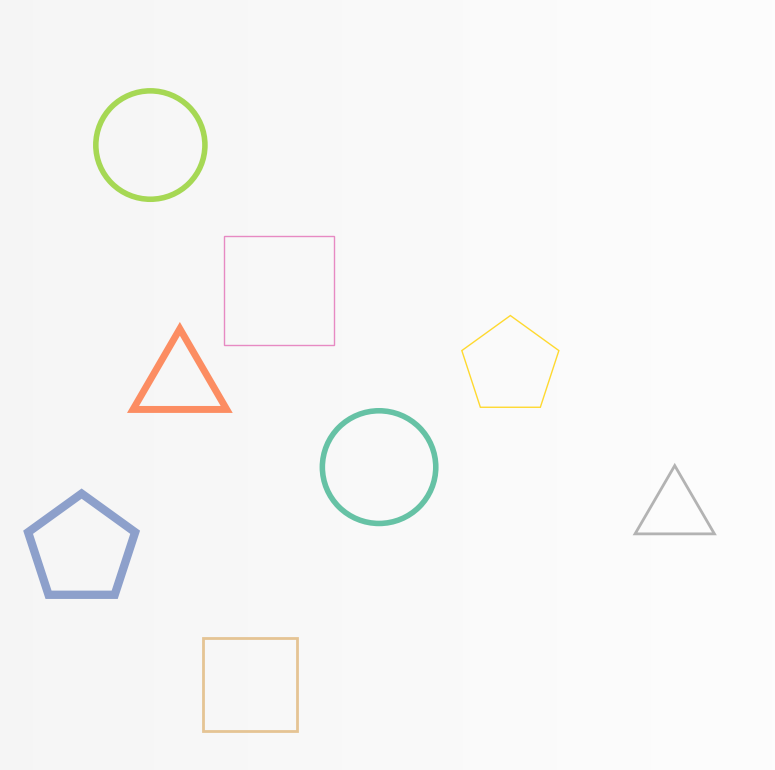[{"shape": "circle", "thickness": 2, "radius": 0.37, "center": [0.489, 0.393]}, {"shape": "triangle", "thickness": 2.5, "radius": 0.35, "center": [0.232, 0.503]}, {"shape": "pentagon", "thickness": 3, "radius": 0.36, "center": [0.105, 0.286]}, {"shape": "square", "thickness": 0.5, "radius": 0.35, "center": [0.36, 0.623]}, {"shape": "circle", "thickness": 2, "radius": 0.35, "center": [0.194, 0.812]}, {"shape": "pentagon", "thickness": 0.5, "radius": 0.33, "center": [0.659, 0.524]}, {"shape": "square", "thickness": 1, "radius": 0.3, "center": [0.323, 0.111]}, {"shape": "triangle", "thickness": 1, "radius": 0.3, "center": [0.871, 0.336]}]